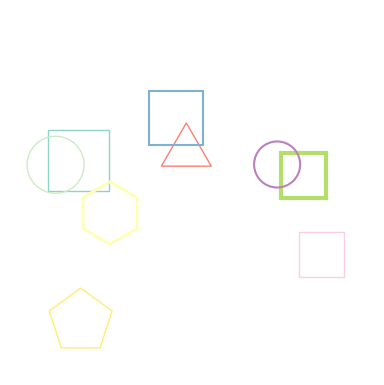[{"shape": "square", "thickness": 1, "radius": 0.4, "center": [0.205, 0.583]}, {"shape": "hexagon", "thickness": 2, "radius": 0.4, "center": [0.286, 0.447]}, {"shape": "triangle", "thickness": 1, "radius": 0.37, "center": [0.484, 0.606]}, {"shape": "square", "thickness": 1.5, "radius": 0.35, "center": [0.457, 0.693]}, {"shape": "square", "thickness": 3, "radius": 0.29, "center": [0.788, 0.544]}, {"shape": "square", "thickness": 1, "radius": 0.29, "center": [0.836, 0.338]}, {"shape": "circle", "thickness": 1.5, "radius": 0.3, "center": [0.72, 0.573]}, {"shape": "circle", "thickness": 1, "radius": 0.37, "center": [0.144, 0.572]}, {"shape": "pentagon", "thickness": 1, "radius": 0.43, "center": [0.21, 0.166]}]